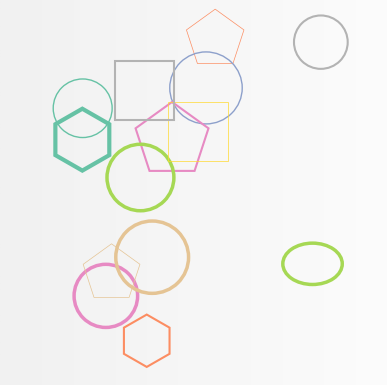[{"shape": "circle", "thickness": 1, "radius": 0.38, "center": [0.213, 0.719]}, {"shape": "hexagon", "thickness": 3, "radius": 0.4, "center": [0.212, 0.637]}, {"shape": "pentagon", "thickness": 0.5, "radius": 0.39, "center": [0.555, 0.898]}, {"shape": "hexagon", "thickness": 1.5, "radius": 0.34, "center": [0.379, 0.115]}, {"shape": "circle", "thickness": 1, "radius": 0.47, "center": [0.532, 0.772]}, {"shape": "circle", "thickness": 2.5, "radius": 0.41, "center": [0.273, 0.231]}, {"shape": "pentagon", "thickness": 1.5, "radius": 0.49, "center": [0.444, 0.636]}, {"shape": "circle", "thickness": 2.5, "radius": 0.43, "center": [0.362, 0.539]}, {"shape": "oval", "thickness": 2.5, "radius": 0.38, "center": [0.807, 0.315]}, {"shape": "square", "thickness": 0.5, "radius": 0.39, "center": [0.511, 0.658]}, {"shape": "pentagon", "thickness": 0.5, "radius": 0.39, "center": [0.288, 0.29]}, {"shape": "circle", "thickness": 2.5, "radius": 0.47, "center": [0.393, 0.332]}, {"shape": "square", "thickness": 1.5, "radius": 0.38, "center": [0.373, 0.765]}, {"shape": "circle", "thickness": 1.5, "radius": 0.35, "center": [0.828, 0.89]}]